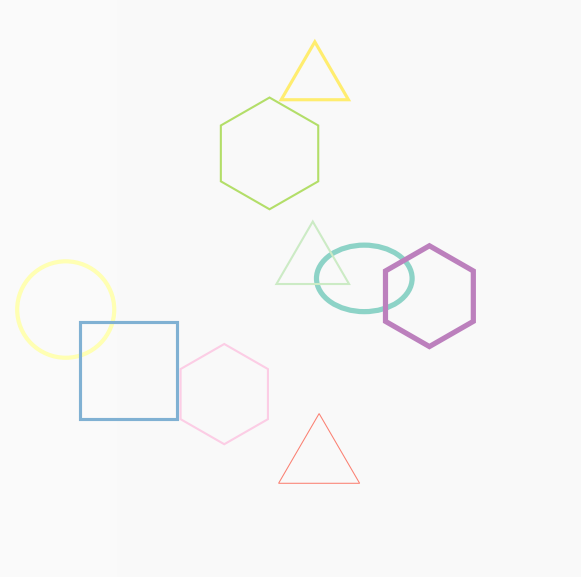[{"shape": "oval", "thickness": 2.5, "radius": 0.41, "center": [0.627, 0.517]}, {"shape": "circle", "thickness": 2, "radius": 0.42, "center": [0.113, 0.463]}, {"shape": "triangle", "thickness": 0.5, "radius": 0.4, "center": [0.549, 0.203]}, {"shape": "square", "thickness": 1.5, "radius": 0.42, "center": [0.221, 0.357]}, {"shape": "hexagon", "thickness": 1, "radius": 0.48, "center": [0.464, 0.733]}, {"shape": "hexagon", "thickness": 1, "radius": 0.43, "center": [0.386, 0.317]}, {"shape": "hexagon", "thickness": 2.5, "radius": 0.44, "center": [0.739, 0.486]}, {"shape": "triangle", "thickness": 1, "radius": 0.36, "center": [0.538, 0.543]}, {"shape": "triangle", "thickness": 1.5, "radius": 0.33, "center": [0.542, 0.86]}]